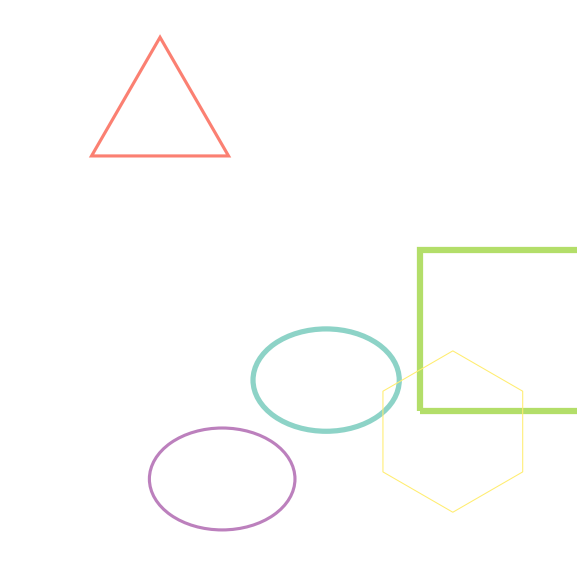[{"shape": "oval", "thickness": 2.5, "radius": 0.63, "center": [0.565, 0.341]}, {"shape": "triangle", "thickness": 1.5, "radius": 0.68, "center": [0.277, 0.798]}, {"shape": "square", "thickness": 3, "radius": 0.7, "center": [0.866, 0.426]}, {"shape": "oval", "thickness": 1.5, "radius": 0.63, "center": [0.385, 0.17]}, {"shape": "hexagon", "thickness": 0.5, "radius": 0.7, "center": [0.784, 0.252]}]